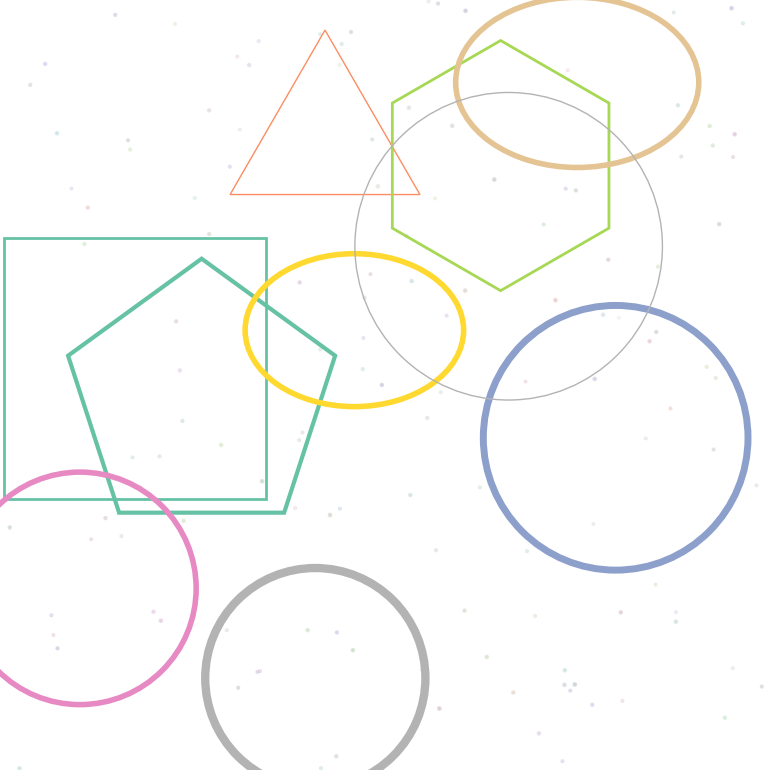[{"shape": "square", "thickness": 1, "radius": 0.85, "center": [0.175, 0.522]}, {"shape": "pentagon", "thickness": 1.5, "radius": 0.91, "center": [0.262, 0.482]}, {"shape": "triangle", "thickness": 0.5, "radius": 0.71, "center": [0.422, 0.819]}, {"shape": "circle", "thickness": 2.5, "radius": 0.86, "center": [0.8, 0.431]}, {"shape": "circle", "thickness": 2, "radius": 0.75, "center": [0.104, 0.236]}, {"shape": "hexagon", "thickness": 1, "radius": 0.81, "center": [0.65, 0.785]}, {"shape": "oval", "thickness": 2, "radius": 0.71, "center": [0.46, 0.571]}, {"shape": "oval", "thickness": 2, "radius": 0.79, "center": [0.75, 0.893]}, {"shape": "circle", "thickness": 3, "radius": 0.71, "center": [0.41, 0.119]}, {"shape": "circle", "thickness": 0.5, "radius": 1.0, "center": [0.661, 0.68]}]